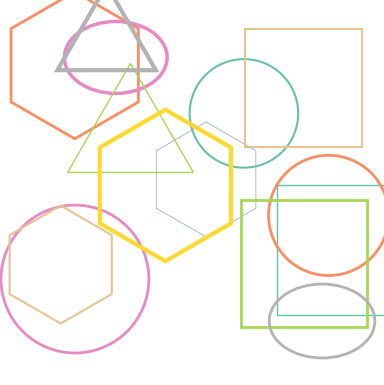[{"shape": "square", "thickness": 1, "radius": 0.85, "center": [0.889, 0.351]}, {"shape": "circle", "thickness": 1.5, "radius": 0.7, "center": [0.634, 0.705]}, {"shape": "hexagon", "thickness": 2, "radius": 0.95, "center": [0.194, 0.83]}, {"shape": "circle", "thickness": 2, "radius": 0.78, "center": [0.854, 0.44]}, {"shape": "hexagon", "thickness": 0.5, "radius": 0.75, "center": [0.535, 0.534]}, {"shape": "circle", "thickness": 2, "radius": 0.96, "center": [0.195, 0.275]}, {"shape": "oval", "thickness": 2.5, "radius": 0.67, "center": [0.301, 0.851]}, {"shape": "square", "thickness": 2, "radius": 0.82, "center": [0.79, 0.315]}, {"shape": "triangle", "thickness": 1, "radius": 0.94, "center": [0.339, 0.646]}, {"shape": "hexagon", "thickness": 3, "radius": 0.98, "center": [0.43, 0.518]}, {"shape": "square", "thickness": 1.5, "radius": 0.76, "center": [0.788, 0.772]}, {"shape": "hexagon", "thickness": 1.5, "radius": 0.77, "center": [0.158, 0.313]}, {"shape": "oval", "thickness": 2, "radius": 0.69, "center": [0.837, 0.166]}, {"shape": "triangle", "thickness": 3, "radius": 0.74, "center": [0.277, 0.891]}]